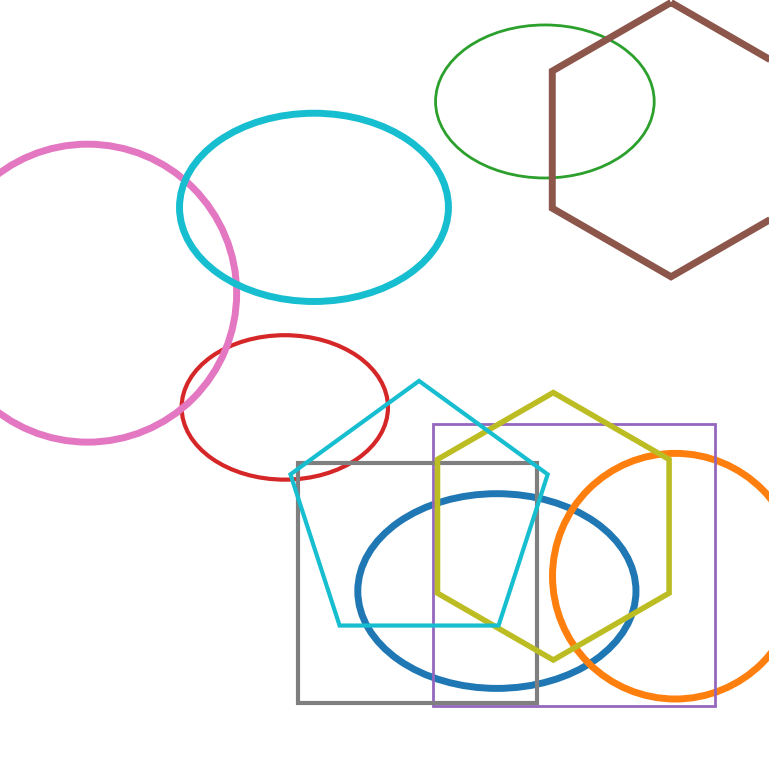[{"shape": "oval", "thickness": 2.5, "radius": 0.9, "center": [0.645, 0.232]}, {"shape": "circle", "thickness": 2.5, "radius": 0.8, "center": [0.877, 0.252]}, {"shape": "oval", "thickness": 1, "radius": 0.71, "center": [0.708, 0.868]}, {"shape": "oval", "thickness": 1.5, "radius": 0.67, "center": [0.37, 0.471]}, {"shape": "square", "thickness": 1, "radius": 0.92, "center": [0.746, 0.266]}, {"shape": "hexagon", "thickness": 2.5, "radius": 0.89, "center": [0.871, 0.819]}, {"shape": "circle", "thickness": 2.5, "radius": 0.97, "center": [0.114, 0.619]}, {"shape": "square", "thickness": 1.5, "radius": 0.78, "center": [0.542, 0.243]}, {"shape": "hexagon", "thickness": 2, "radius": 0.87, "center": [0.719, 0.317]}, {"shape": "oval", "thickness": 2.5, "radius": 0.87, "center": [0.408, 0.731]}, {"shape": "pentagon", "thickness": 1.5, "radius": 0.88, "center": [0.544, 0.33]}]